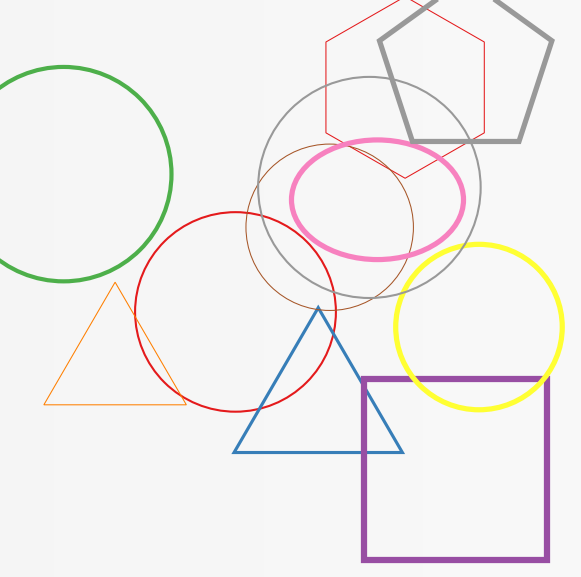[{"shape": "circle", "thickness": 1, "radius": 0.86, "center": [0.405, 0.459]}, {"shape": "hexagon", "thickness": 0.5, "radius": 0.79, "center": [0.697, 0.848]}, {"shape": "triangle", "thickness": 1.5, "radius": 0.84, "center": [0.547, 0.299]}, {"shape": "circle", "thickness": 2, "radius": 0.93, "center": [0.109, 0.698]}, {"shape": "square", "thickness": 3, "radius": 0.78, "center": [0.784, 0.187]}, {"shape": "triangle", "thickness": 0.5, "radius": 0.71, "center": [0.198, 0.369]}, {"shape": "circle", "thickness": 2.5, "radius": 0.72, "center": [0.824, 0.433]}, {"shape": "circle", "thickness": 0.5, "radius": 0.72, "center": [0.567, 0.606]}, {"shape": "oval", "thickness": 2.5, "radius": 0.74, "center": [0.649, 0.653]}, {"shape": "pentagon", "thickness": 2.5, "radius": 0.78, "center": [0.801, 0.88]}, {"shape": "circle", "thickness": 1, "radius": 0.96, "center": [0.636, 0.675]}]